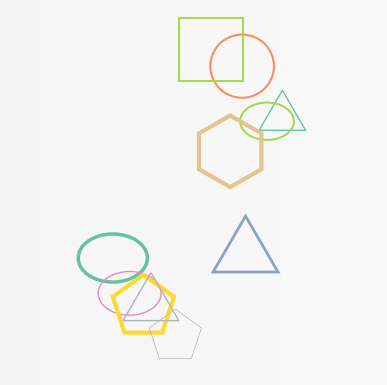[{"shape": "triangle", "thickness": 1, "radius": 0.35, "center": [0.729, 0.696]}, {"shape": "oval", "thickness": 2.5, "radius": 0.45, "center": [0.291, 0.33]}, {"shape": "circle", "thickness": 1.5, "radius": 0.41, "center": [0.625, 0.828]}, {"shape": "triangle", "thickness": 2, "radius": 0.48, "center": [0.634, 0.342]}, {"shape": "oval", "thickness": 1, "radius": 0.41, "center": [0.334, 0.238]}, {"shape": "square", "thickness": 1.5, "radius": 0.41, "center": [0.544, 0.871]}, {"shape": "oval", "thickness": 1.5, "radius": 0.35, "center": [0.689, 0.685]}, {"shape": "pentagon", "thickness": 3, "radius": 0.41, "center": [0.37, 0.203]}, {"shape": "hexagon", "thickness": 3, "radius": 0.46, "center": [0.594, 0.607]}, {"shape": "pentagon", "thickness": 0.5, "radius": 0.35, "center": [0.452, 0.126]}, {"shape": "triangle", "thickness": 1, "radius": 0.42, "center": [0.39, 0.209]}]